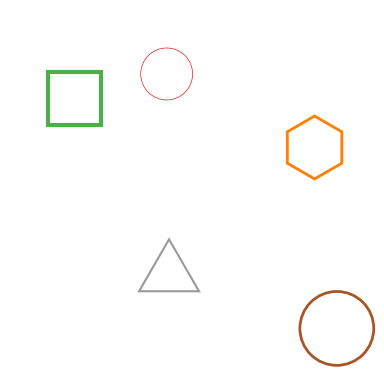[{"shape": "circle", "thickness": 0.5, "radius": 0.34, "center": [0.433, 0.808]}, {"shape": "square", "thickness": 3, "radius": 0.35, "center": [0.192, 0.743]}, {"shape": "hexagon", "thickness": 2, "radius": 0.41, "center": [0.817, 0.617]}, {"shape": "circle", "thickness": 2, "radius": 0.48, "center": [0.875, 0.147]}, {"shape": "triangle", "thickness": 1.5, "radius": 0.45, "center": [0.439, 0.288]}]